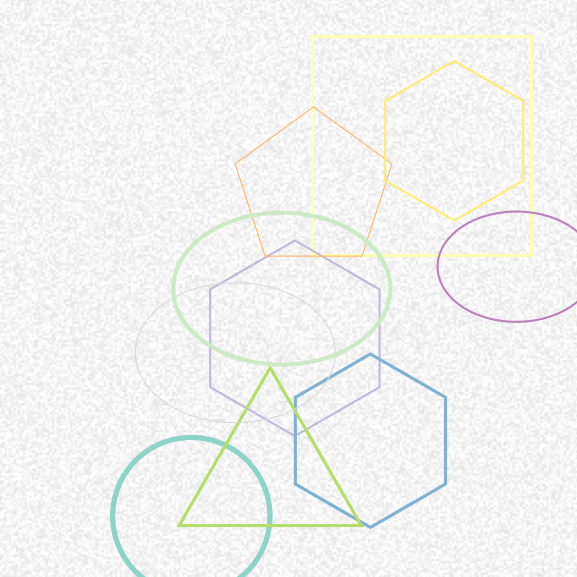[{"shape": "circle", "thickness": 2.5, "radius": 0.68, "center": [0.331, 0.106]}, {"shape": "square", "thickness": 1.5, "radius": 0.95, "center": [0.73, 0.748]}, {"shape": "hexagon", "thickness": 1, "radius": 0.85, "center": [0.511, 0.413]}, {"shape": "hexagon", "thickness": 1.5, "radius": 0.75, "center": [0.641, 0.236]}, {"shape": "pentagon", "thickness": 0.5, "radius": 0.71, "center": [0.543, 0.671]}, {"shape": "triangle", "thickness": 1.5, "radius": 0.91, "center": [0.468, 0.18]}, {"shape": "oval", "thickness": 0.5, "radius": 0.87, "center": [0.408, 0.388]}, {"shape": "oval", "thickness": 1, "radius": 0.68, "center": [0.894, 0.537]}, {"shape": "oval", "thickness": 2, "radius": 0.94, "center": [0.488, 0.499]}, {"shape": "hexagon", "thickness": 1, "radius": 0.69, "center": [0.787, 0.755]}]